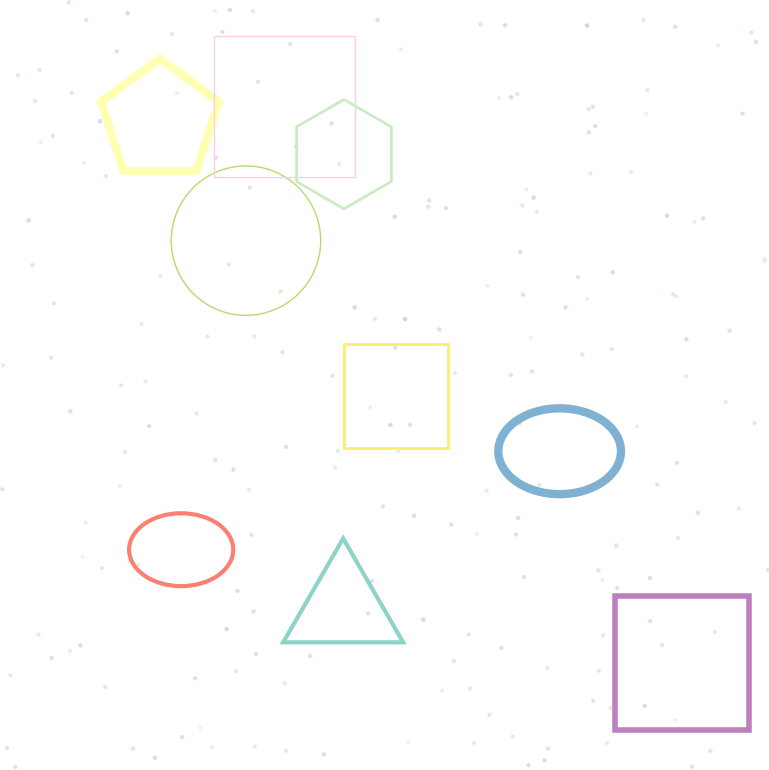[{"shape": "triangle", "thickness": 1.5, "radius": 0.45, "center": [0.446, 0.211]}, {"shape": "pentagon", "thickness": 3, "radius": 0.4, "center": [0.208, 0.843]}, {"shape": "oval", "thickness": 1.5, "radius": 0.34, "center": [0.235, 0.286]}, {"shape": "oval", "thickness": 3, "radius": 0.4, "center": [0.727, 0.414]}, {"shape": "circle", "thickness": 0.5, "radius": 0.49, "center": [0.319, 0.687]}, {"shape": "square", "thickness": 0.5, "radius": 0.46, "center": [0.369, 0.861]}, {"shape": "square", "thickness": 2, "radius": 0.44, "center": [0.885, 0.139]}, {"shape": "hexagon", "thickness": 1, "radius": 0.36, "center": [0.447, 0.8]}, {"shape": "square", "thickness": 1, "radius": 0.34, "center": [0.515, 0.485]}]